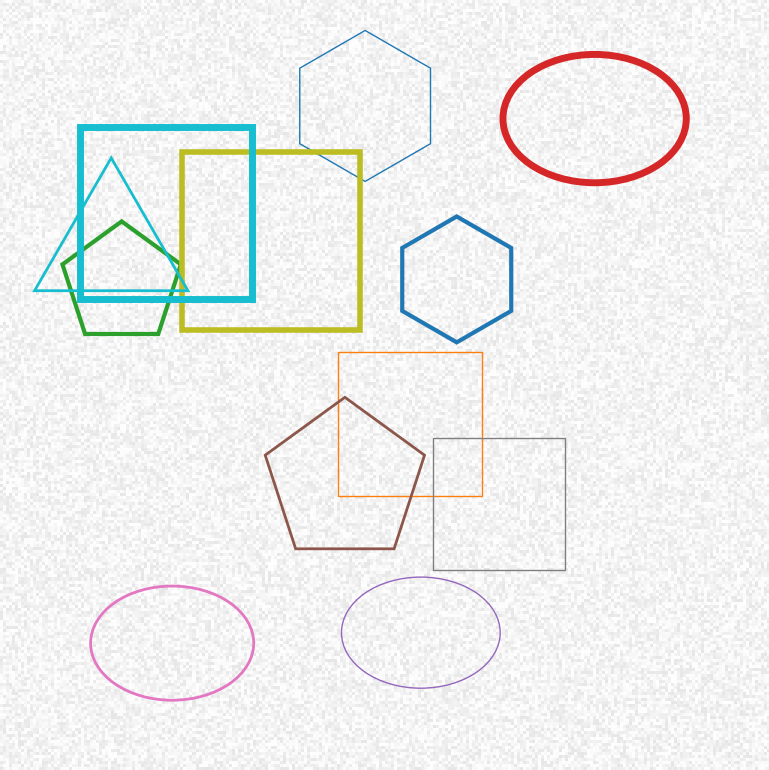[{"shape": "hexagon", "thickness": 1.5, "radius": 0.41, "center": [0.593, 0.637]}, {"shape": "hexagon", "thickness": 0.5, "radius": 0.49, "center": [0.474, 0.862]}, {"shape": "square", "thickness": 0.5, "radius": 0.47, "center": [0.533, 0.449]}, {"shape": "pentagon", "thickness": 1.5, "radius": 0.4, "center": [0.158, 0.632]}, {"shape": "oval", "thickness": 2.5, "radius": 0.6, "center": [0.772, 0.846]}, {"shape": "oval", "thickness": 0.5, "radius": 0.52, "center": [0.547, 0.178]}, {"shape": "pentagon", "thickness": 1, "radius": 0.54, "center": [0.448, 0.375]}, {"shape": "oval", "thickness": 1, "radius": 0.53, "center": [0.224, 0.165]}, {"shape": "square", "thickness": 0.5, "radius": 0.43, "center": [0.648, 0.345]}, {"shape": "square", "thickness": 2, "radius": 0.58, "center": [0.351, 0.687]}, {"shape": "triangle", "thickness": 1, "radius": 0.57, "center": [0.144, 0.68]}, {"shape": "square", "thickness": 2.5, "radius": 0.56, "center": [0.215, 0.723]}]